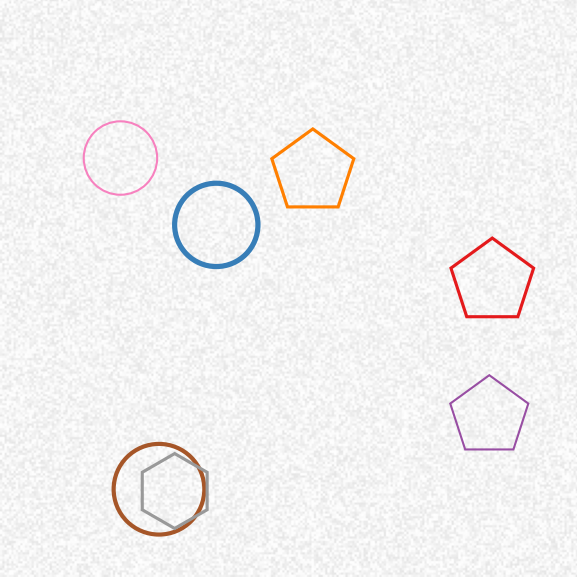[{"shape": "pentagon", "thickness": 1.5, "radius": 0.38, "center": [0.852, 0.512]}, {"shape": "circle", "thickness": 2.5, "radius": 0.36, "center": [0.375, 0.61]}, {"shape": "pentagon", "thickness": 1, "radius": 0.36, "center": [0.847, 0.278]}, {"shape": "pentagon", "thickness": 1.5, "radius": 0.37, "center": [0.542, 0.701]}, {"shape": "circle", "thickness": 2, "radius": 0.39, "center": [0.275, 0.152]}, {"shape": "circle", "thickness": 1, "radius": 0.32, "center": [0.209, 0.725]}, {"shape": "hexagon", "thickness": 1.5, "radius": 0.32, "center": [0.302, 0.149]}]